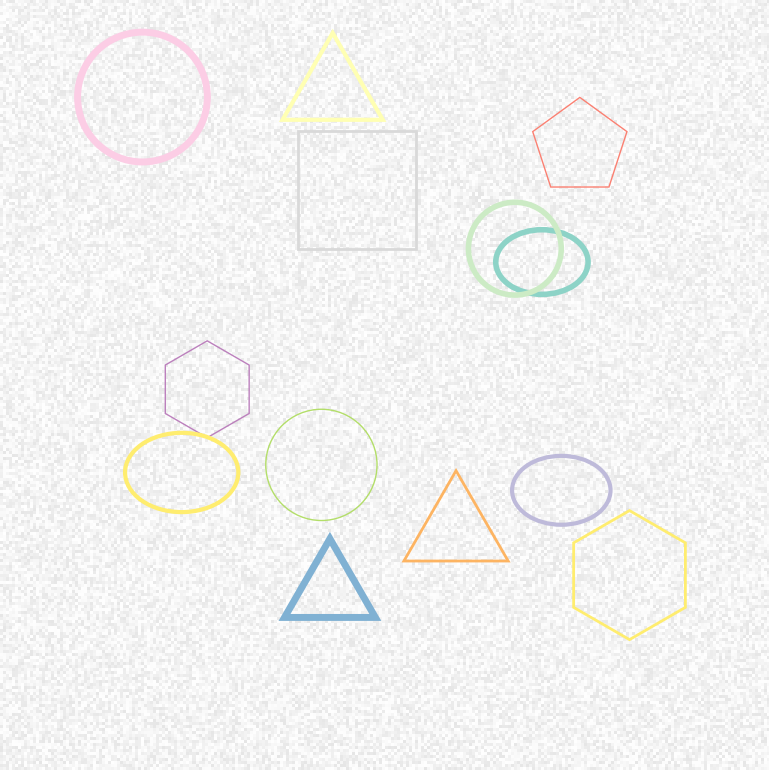[{"shape": "oval", "thickness": 2, "radius": 0.3, "center": [0.704, 0.66]}, {"shape": "triangle", "thickness": 1.5, "radius": 0.38, "center": [0.432, 0.882]}, {"shape": "oval", "thickness": 1.5, "radius": 0.32, "center": [0.729, 0.363]}, {"shape": "pentagon", "thickness": 0.5, "radius": 0.32, "center": [0.753, 0.809]}, {"shape": "triangle", "thickness": 2.5, "radius": 0.34, "center": [0.428, 0.232]}, {"shape": "triangle", "thickness": 1, "radius": 0.39, "center": [0.592, 0.311]}, {"shape": "circle", "thickness": 0.5, "radius": 0.36, "center": [0.417, 0.396]}, {"shape": "circle", "thickness": 2.5, "radius": 0.42, "center": [0.185, 0.874]}, {"shape": "square", "thickness": 1, "radius": 0.38, "center": [0.463, 0.754]}, {"shape": "hexagon", "thickness": 0.5, "radius": 0.31, "center": [0.269, 0.494]}, {"shape": "circle", "thickness": 2, "radius": 0.3, "center": [0.669, 0.677]}, {"shape": "oval", "thickness": 1.5, "radius": 0.37, "center": [0.236, 0.386]}, {"shape": "hexagon", "thickness": 1, "radius": 0.42, "center": [0.818, 0.253]}]